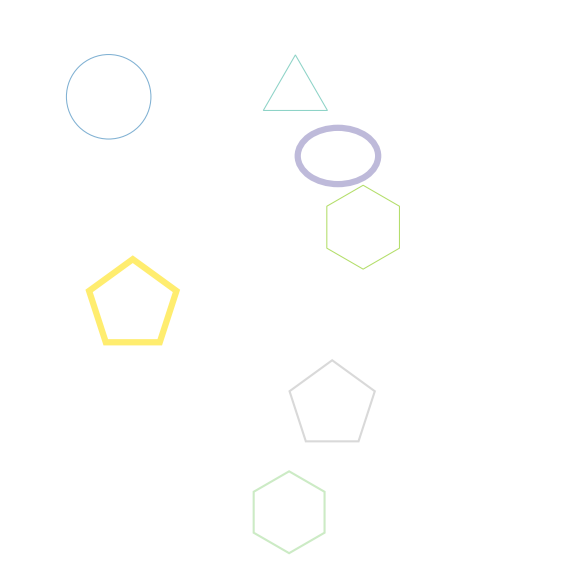[{"shape": "triangle", "thickness": 0.5, "radius": 0.32, "center": [0.511, 0.84]}, {"shape": "oval", "thickness": 3, "radius": 0.35, "center": [0.585, 0.729]}, {"shape": "circle", "thickness": 0.5, "radius": 0.37, "center": [0.188, 0.832]}, {"shape": "hexagon", "thickness": 0.5, "radius": 0.36, "center": [0.629, 0.606]}, {"shape": "pentagon", "thickness": 1, "radius": 0.39, "center": [0.575, 0.298]}, {"shape": "hexagon", "thickness": 1, "radius": 0.35, "center": [0.501, 0.112]}, {"shape": "pentagon", "thickness": 3, "radius": 0.4, "center": [0.23, 0.471]}]